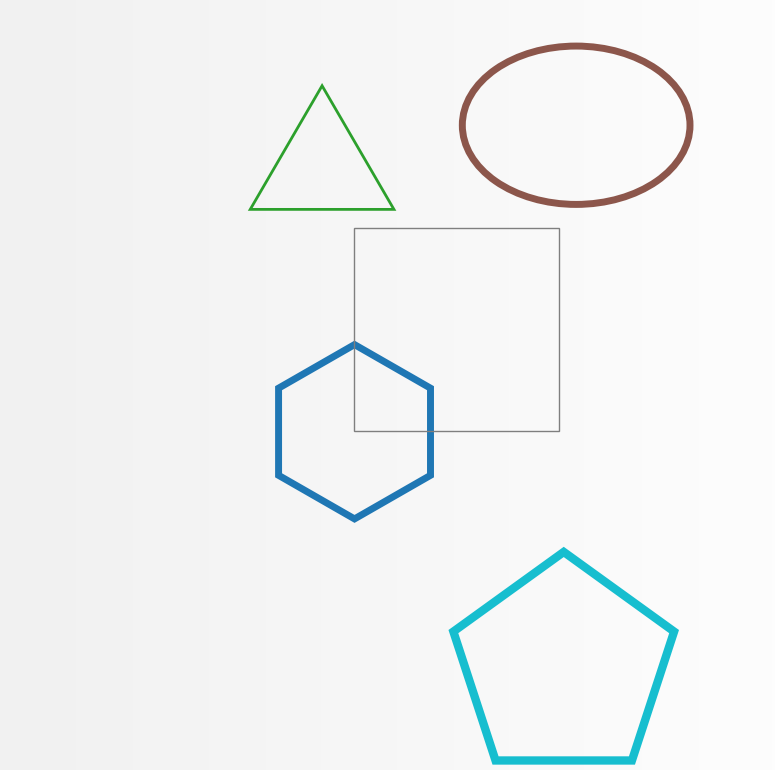[{"shape": "hexagon", "thickness": 2.5, "radius": 0.57, "center": [0.457, 0.439]}, {"shape": "triangle", "thickness": 1, "radius": 0.54, "center": [0.416, 0.782]}, {"shape": "oval", "thickness": 2.5, "radius": 0.73, "center": [0.743, 0.837]}, {"shape": "square", "thickness": 0.5, "radius": 0.66, "center": [0.589, 0.571]}, {"shape": "pentagon", "thickness": 3, "radius": 0.75, "center": [0.727, 0.133]}]